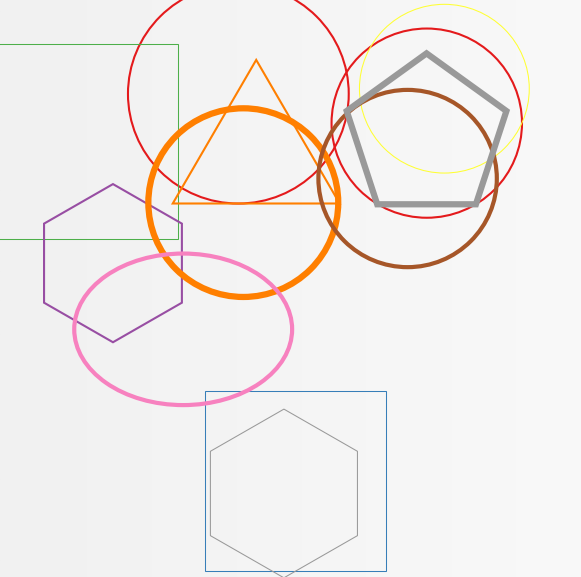[{"shape": "circle", "thickness": 1, "radius": 0.95, "center": [0.41, 0.837]}, {"shape": "circle", "thickness": 1, "radius": 0.82, "center": [0.734, 0.786]}, {"shape": "square", "thickness": 0.5, "radius": 0.78, "center": [0.508, 0.166]}, {"shape": "square", "thickness": 0.5, "radius": 0.85, "center": [0.138, 0.754]}, {"shape": "hexagon", "thickness": 1, "radius": 0.68, "center": [0.194, 0.543]}, {"shape": "circle", "thickness": 3, "radius": 0.82, "center": [0.419, 0.648]}, {"shape": "triangle", "thickness": 1, "radius": 0.83, "center": [0.441, 0.73]}, {"shape": "circle", "thickness": 0.5, "radius": 0.73, "center": [0.764, 0.846]}, {"shape": "circle", "thickness": 2, "radius": 0.77, "center": [0.701, 0.69]}, {"shape": "oval", "thickness": 2, "radius": 0.94, "center": [0.315, 0.429]}, {"shape": "hexagon", "thickness": 0.5, "radius": 0.73, "center": [0.488, 0.145]}, {"shape": "pentagon", "thickness": 3, "radius": 0.72, "center": [0.734, 0.762]}]